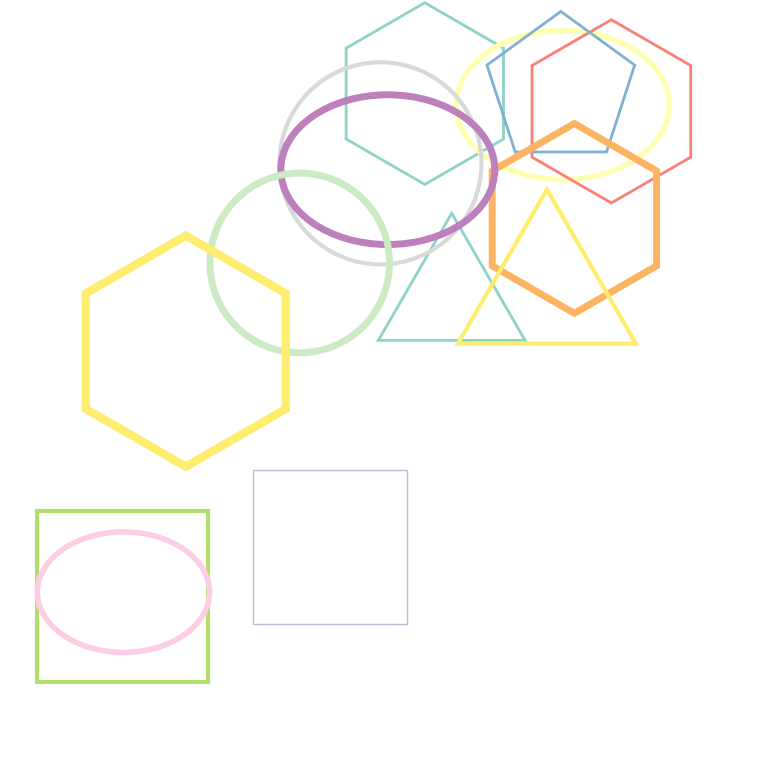[{"shape": "triangle", "thickness": 1, "radius": 0.55, "center": [0.587, 0.613]}, {"shape": "hexagon", "thickness": 1, "radius": 0.59, "center": [0.552, 0.878]}, {"shape": "oval", "thickness": 2, "radius": 0.69, "center": [0.731, 0.864]}, {"shape": "square", "thickness": 0.5, "radius": 0.5, "center": [0.428, 0.29]}, {"shape": "hexagon", "thickness": 1, "radius": 0.6, "center": [0.794, 0.855]}, {"shape": "pentagon", "thickness": 1, "radius": 0.5, "center": [0.728, 0.884]}, {"shape": "hexagon", "thickness": 2.5, "radius": 0.62, "center": [0.746, 0.716]}, {"shape": "square", "thickness": 1.5, "radius": 0.55, "center": [0.159, 0.226]}, {"shape": "oval", "thickness": 2, "radius": 0.56, "center": [0.16, 0.231]}, {"shape": "circle", "thickness": 1.5, "radius": 0.66, "center": [0.494, 0.788]}, {"shape": "oval", "thickness": 2.5, "radius": 0.69, "center": [0.504, 0.78]}, {"shape": "circle", "thickness": 2.5, "radius": 0.58, "center": [0.389, 0.659]}, {"shape": "triangle", "thickness": 1.5, "radius": 0.67, "center": [0.71, 0.62]}, {"shape": "hexagon", "thickness": 3, "radius": 0.75, "center": [0.241, 0.544]}]